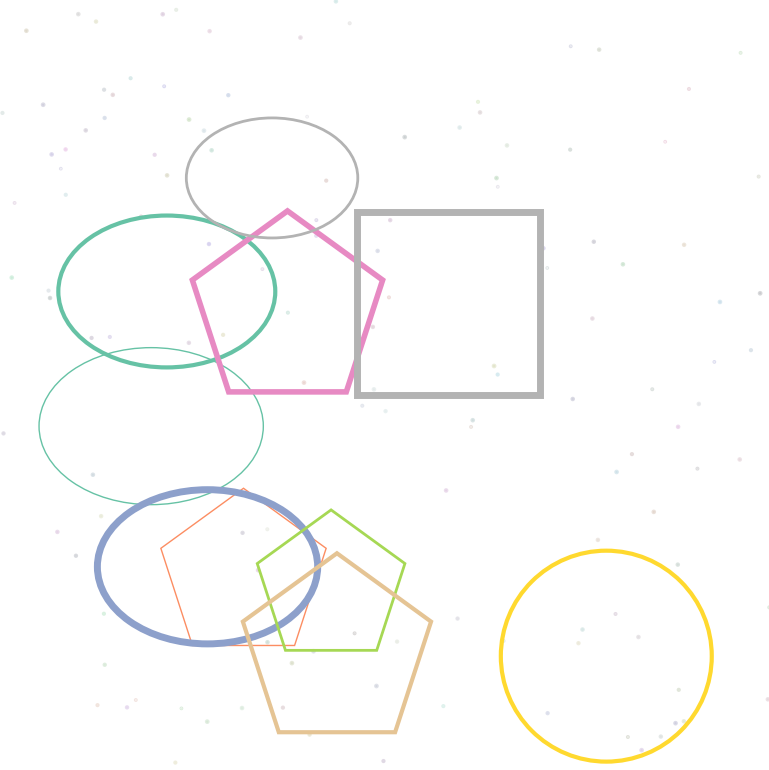[{"shape": "oval", "thickness": 0.5, "radius": 0.73, "center": [0.196, 0.447]}, {"shape": "oval", "thickness": 1.5, "radius": 0.7, "center": [0.217, 0.621]}, {"shape": "pentagon", "thickness": 0.5, "radius": 0.56, "center": [0.316, 0.253]}, {"shape": "oval", "thickness": 2.5, "radius": 0.72, "center": [0.27, 0.264]}, {"shape": "pentagon", "thickness": 2, "radius": 0.65, "center": [0.373, 0.596]}, {"shape": "pentagon", "thickness": 1, "radius": 0.5, "center": [0.43, 0.237]}, {"shape": "circle", "thickness": 1.5, "radius": 0.68, "center": [0.787, 0.148]}, {"shape": "pentagon", "thickness": 1.5, "radius": 0.64, "center": [0.438, 0.153]}, {"shape": "oval", "thickness": 1, "radius": 0.56, "center": [0.353, 0.769]}, {"shape": "square", "thickness": 2.5, "radius": 0.6, "center": [0.583, 0.606]}]